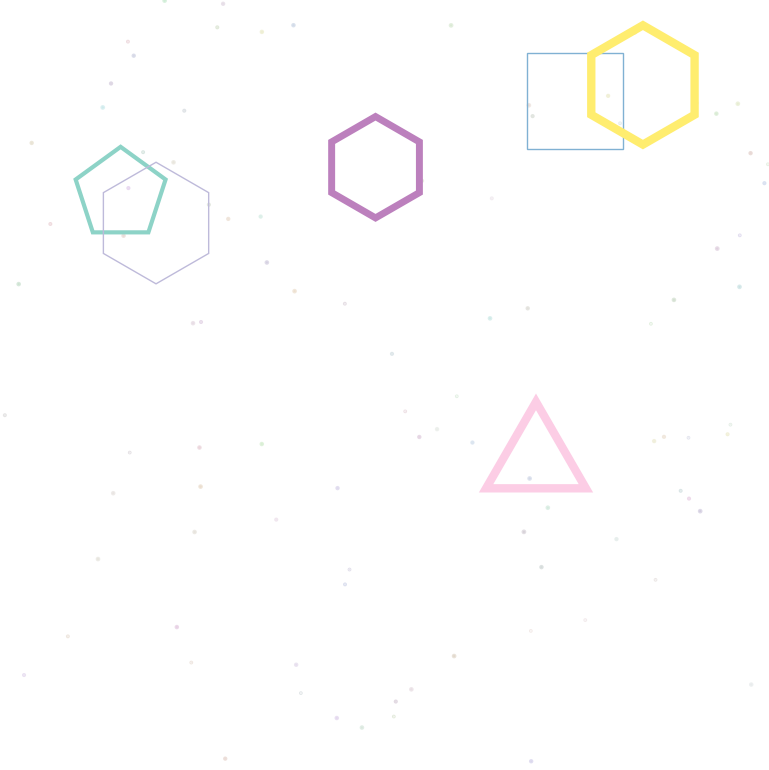[{"shape": "pentagon", "thickness": 1.5, "radius": 0.31, "center": [0.157, 0.748]}, {"shape": "hexagon", "thickness": 0.5, "radius": 0.39, "center": [0.203, 0.71]}, {"shape": "square", "thickness": 0.5, "radius": 0.31, "center": [0.747, 0.869]}, {"shape": "triangle", "thickness": 3, "radius": 0.37, "center": [0.696, 0.403]}, {"shape": "hexagon", "thickness": 2.5, "radius": 0.33, "center": [0.488, 0.783]}, {"shape": "hexagon", "thickness": 3, "radius": 0.39, "center": [0.835, 0.89]}]